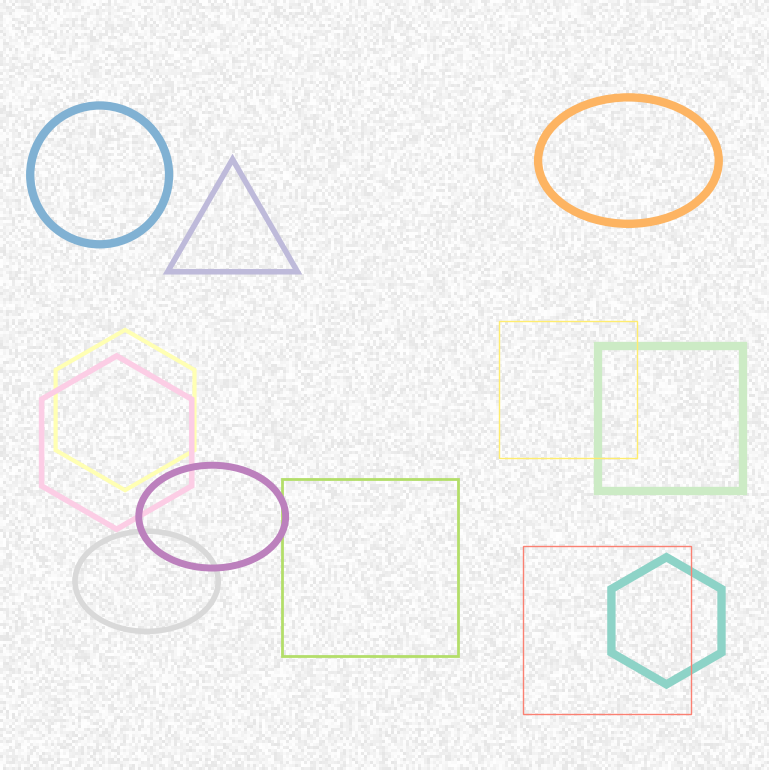[{"shape": "hexagon", "thickness": 3, "radius": 0.41, "center": [0.866, 0.194]}, {"shape": "hexagon", "thickness": 1.5, "radius": 0.52, "center": [0.162, 0.467]}, {"shape": "triangle", "thickness": 2, "radius": 0.49, "center": [0.302, 0.696]}, {"shape": "square", "thickness": 0.5, "radius": 0.55, "center": [0.788, 0.182]}, {"shape": "circle", "thickness": 3, "radius": 0.45, "center": [0.129, 0.773]}, {"shape": "oval", "thickness": 3, "radius": 0.59, "center": [0.816, 0.791]}, {"shape": "square", "thickness": 1, "radius": 0.57, "center": [0.481, 0.263]}, {"shape": "hexagon", "thickness": 2, "radius": 0.56, "center": [0.152, 0.425]}, {"shape": "oval", "thickness": 2, "radius": 0.46, "center": [0.19, 0.245]}, {"shape": "oval", "thickness": 2.5, "radius": 0.48, "center": [0.276, 0.329]}, {"shape": "square", "thickness": 3, "radius": 0.47, "center": [0.871, 0.456]}, {"shape": "square", "thickness": 0.5, "radius": 0.45, "center": [0.737, 0.494]}]